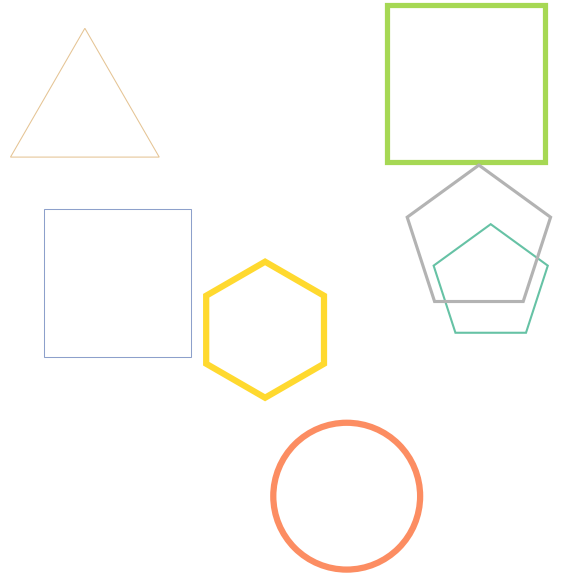[{"shape": "pentagon", "thickness": 1, "radius": 0.52, "center": [0.85, 0.507]}, {"shape": "circle", "thickness": 3, "radius": 0.64, "center": [0.6, 0.14]}, {"shape": "square", "thickness": 0.5, "radius": 0.64, "center": [0.203, 0.51]}, {"shape": "square", "thickness": 2.5, "radius": 0.68, "center": [0.806, 0.854]}, {"shape": "hexagon", "thickness": 3, "radius": 0.59, "center": [0.459, 0.428]}, {"shape": "triangle", "thickness": 0.5, "radius": 0.74, "center": [0.147, 0.801]}, {"shape": "pentagon", "thickness": 1.5, "radius": 0.65, "center": [0.829, 0.583]}]